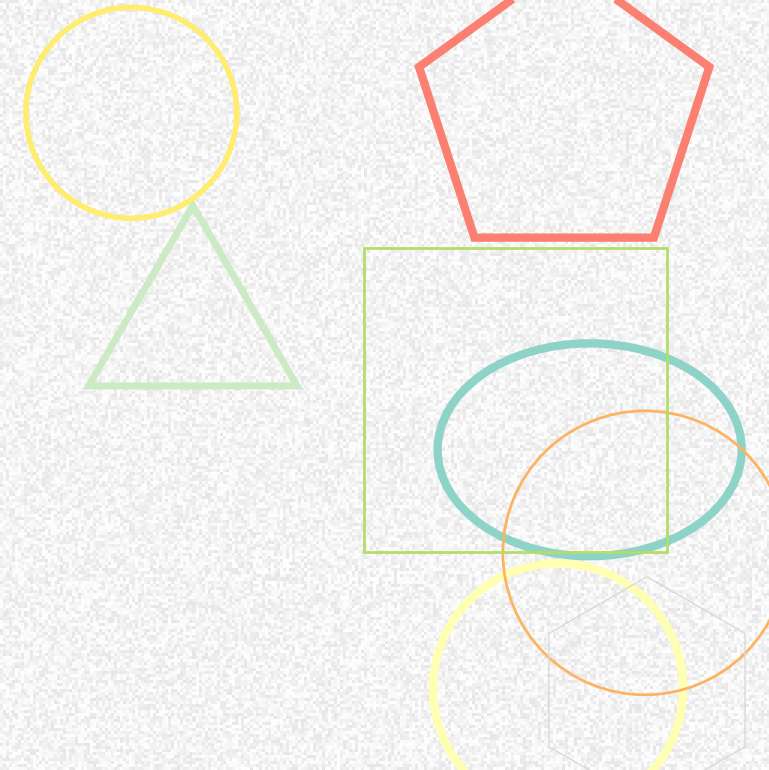[{"shape": "oval", "thickness": 3, "radius": 0.99, "center": [0.766, 0.416]}, {"shape": "circle", "thickness": 3, "radius": 0.81, "center": [0.725, 0.106]}, {"shape": "pentagon", "thickness": 3, "radius": 0.99, "center": [0.733, 0.852]}, {"shape": "circle", "thickness": 1, "radius": 0.92, "center": [0.837, 0.282]}, {"shape": "square", "thickness": 1, "radius": 0.99, "center": [0.67, 0.481]}, {"shape": "hexagon", "thickness": 0.5, "radius": 0.74, "center": [0.84, 0.104]}, {"shape": "triangle", "thickness": 2.5, "radius": 0.78, "center": [0.25, 0.577]}, {"shape": "circle", "thickness": 2, "radius": 0.68, "center": [0.171, 0.854]}]